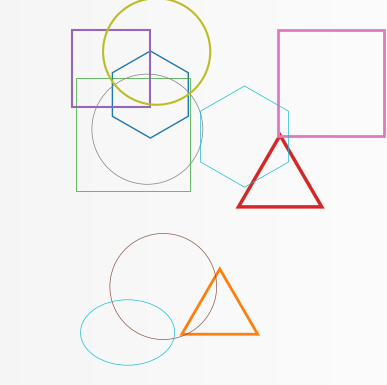[{"shape": "hexagon", "thickness": 1, "radius": 0.57, "center": [0.388, 0.755]}, {"shape": "triangle", "thickness": 2, "radius": 0.57, "center": [0.567, 0.188]}, {"shape": "square", "thickness": 0.5, "radius": 0.73, "center": [0.344, 0.651]}, {"shape": "triangle", "thickness": 2.5, "radius": 0.62, "center": [0.723, 0.525]}, {"shape": "square", "thickness": 1.5, "radius": 0.5, "center": [0.287, 0.823]}, {"shape": "circle", "thickness": 0.5, "radius": 0.69, "center": [0.421, 0.256]}, {"shape": "square", "thickness": 2, "radius": 0.68, "center": [0.853, 0.784]}, {"shape": "circle", "thickness": 0.5, "radius": 0.72, "center": [0.38, 0.664]}, {"shape": "circle", "thickness": 1.5, "radius": 0.69, "center": [0.404, 0.866]}, {"shape": "oval", "thickness": 0.5, "radius": 0.61, "center": [0.329, 0.136]}, {"shape": "hexagon", "thickness": 0.5, "radius": 0.66, "center": [0.631, 0.645]}]